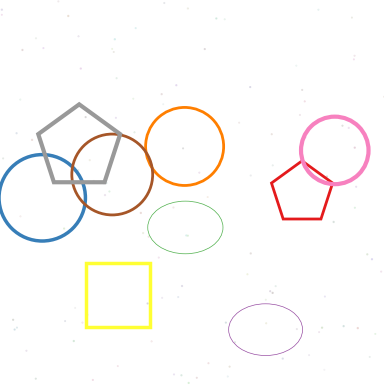[{"shape": "pentagon", "thickness": 2, "radius": 0.42, "center": [0.785, 0.499]}, {"shape": "circle", "thickness": 2.5, "radius": 0.56, "center": [0.11, 0.486]}, {"shape": "oval", "thickness": 0.5, "radius": 0.49, "center": [0.481, 0.409]}, {"shape": "oval", "thickness": 0.5, "radius": 0.48, "center": [0.69, 0.144]}, {"shape": "circle", "thickness": 2, "radius": 0.51, "center": [0.48, 0.62]}, {"shape": "square", "thickness": 2.5, "radius": 0.42, "center": [0.307, 0.233]}, {"shape": "circle", "thickness": 2, "radius": 0.53, "center": [0.292, 0.547]}, {"shape": "circle", "thickness": 3, "radius": 0.44, "center": [0.87, 0.609]}, {"shape": "pentagon", "thickness": 3, "radius": 0.56, "center": [0.206, 0.617]}]